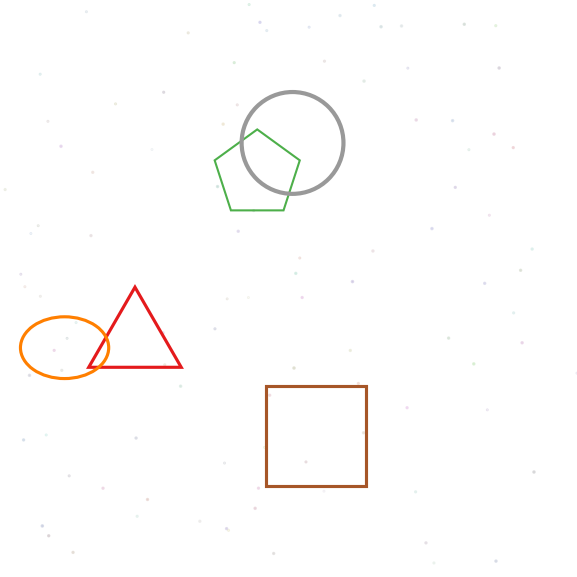[{"shape": "triangle", "thickness": 1.5, "radius": 0.46, "center": [0.234, 0.409]}, {"shape": "pentagon", "thickness": 1, "radius": 0.39, "center": [0.445, 0.698]}, {"shape": "oval", "thickness": 1.5, "radius": 0.38, "center": [0.112, 0.397]}, {"shape": "square", "thickness": 1.5, "radius": 0.43, "center": [0.548, 0.245]}, {"shape": "circle", "thickness": 2, "radius": 0.44, "center": [0.507, 0.752]}]